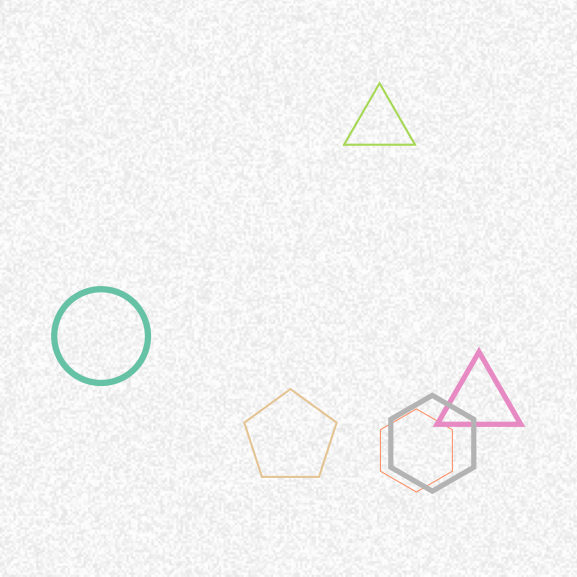[{"shape": "circle", "thickness": 3, "radius": 0.41, "center": [0.175, 0.417]}, {"shape": "hexagon", "thickness": 0.5, "radius": 0.36, "center": [0.721, 0.219]}, {"shape": "triangle", "thickness": 2.5, "radius": 0.42, "center": [0.829, 0.306]}, {"shape": "triangle", "thickness": 1, "radius": 0.35, "center": [0.657, 0.784]}, {"shape": "pentagon", "thickness": 1, "radius": 0.42, "center": [0.503, 0.241]}, {"shape": "hexagon", "thickness": 2.5, "radius": 0.41, "center": [0.749, 0.232]}]